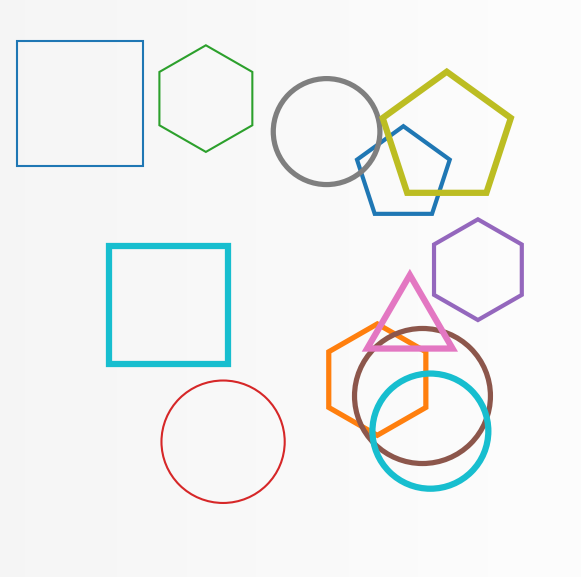[{"shape": "square", "thickness": 1, "radius": 0.54, "center": [0.138, 0.82]}, {"shape": "pentagon", "thickness": 2, "radius": 0.42, "center": [0.694, 0.697]}, {"shape": "hexagon", "thickness": 2.5, "radius": 0.48, "center": [0.649, 0.342]}, {"shape": "hexagon", "thickness": 1, "radius": 0.46, "center": [0.354, 0.828]}, {"shape": "circle", "thickness": 1, "radius": 0.53, "center": [0.384, 0.234]}, {"shape": "hexagon", "thickness": 2, "radius": 0.44, "center": [0.822, 0.532]}, {"shape": "circle", "thickness": 2.5, "radius": 0.58, "center": [0.727, 0.313]}, {"shape": "triangle", "thickness": 3, "radius": 0.42, "center": [0.705, 0.438]}, {"shape": "circle", "thickness": 2.5, "radius": 0.46, "center": [0.562, 0.771]}, {"shape": "pentagon", "thickness": 3, "radius": 0.58, "center": [0.769, 0.759]}, {"shape": "square", "thickness": 3, "radius": 0.51, "center": [0.29, 0.471]}, {"shape": "circle", "thickness": 3, "radius": 0.5, "center": [0.74, 0.253]}]